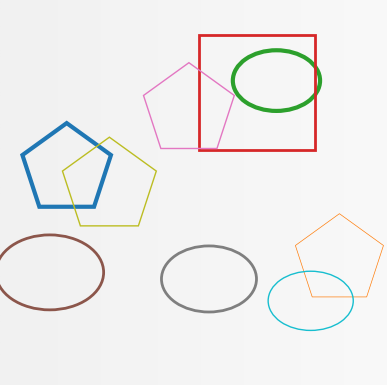[{"shape": "pentagon", "thickness": 3, "radius": 0.6, "center": [0.172, 0.56]}, {"shape": "pentagon", "thickness": 0.5, "radius": 0.6, "center": [0.876, 0.325]}, {"shape": "oval", "thickness": 3, "radius": 0.56, "center": [0.713, 0.791]}, {"shape": "square", "thickness": 2, "radius": 0.75, "center": [0.664, 0.76]}, {"shape": "oval", "thickness": 2, "radius": 0.7, "center": [0.128, 0.293]}, {"shape": "pentagon", "thickness": 1, "radius": 0.62, "center": [0.488, 0.714]}, {"shape": "oval", "thickness": 2, "radius": 0.61, "center": [0.539, 0.275]}, {"shape": "pentagon", "thickness": 1, "radius": 0.64, "center": [0.282, 0.516]}, {"shape": "oval", "thickness": 1, "radius": 0.55, "center": [0.802, 0.219]}]